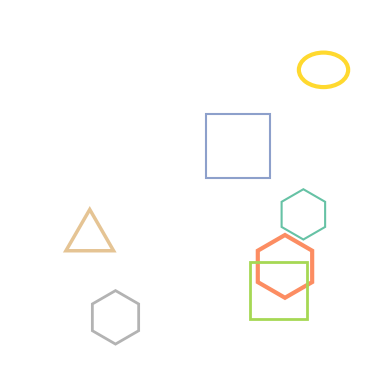[{"shape": "hexagon", "thickness": 1.5, "radius": 0.33, "center": [0.788, 0.443]}, {"shape": "hexagon", "thickness": 3, "radius": 0.41, "center": [0.74, 0.308]}, {"shape": "square", "thickness": 1.5, "radius": 0.41, "center": [0.618, 0.621]}, {"shape": "square", "thickness": 2, "radius": 0.37, "center": [0.723, 0.245]}, {"shape": "oval", "thickness": 3, "radius": 0.32, "center": [0.84, 0.819]}, {"shape": "triangle", "thickness": 2.5, "radius": 0.36, "center": [0.233, 0.384]}, {"shape": "hexagon", "thickness": 2, "radius": 0.35, "center": [0.3, 0.176]}]